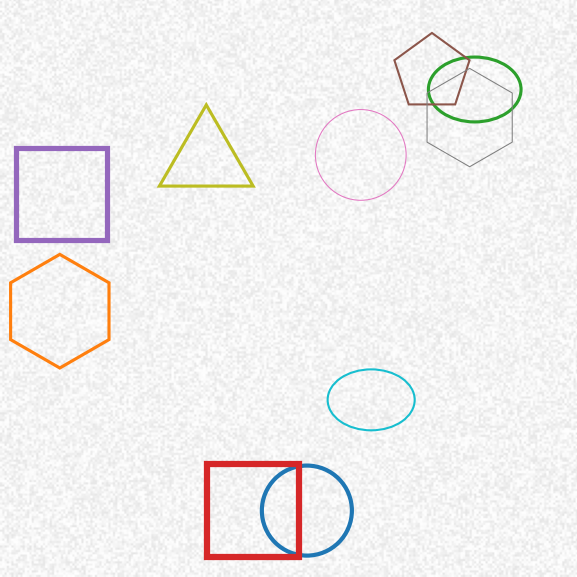[{"shape": "circle", "thickness": 2, "radius": 0.39, "center": [0.531, 0.115]}, {"shape": "hexagon", "thickness": 1.5, "radius": 0.49, "center": [0.104, 0.46]}, {"shape": "oval", "thickness": 1.5, "radius": 0.4, "center": [0.822, 0.844]}, {"shape": "square", "thickness": 3, "radius": 0.4, "center": [0.438, 0.115]}, {"shape": "square", "thickness": 2.5, "radius": 0.39, "center": [0.107, 0.663]}, {"shape": "pentagon", "thickness": 1, "radius": 0.34, "center": [0.748, 0.874]}, {"shape": "circle", "thickness": 0.5, "radius": 0.39, "center": [0.625, 0.731]}, {"shape": "hexagon", "thickness": 0.5, "radius": 0.43, "center": [0.813, 0.796]}, {"shape": "triangle", "thickness": 1.5, "radius": 0.47, "center": [0.357, 0.724]}, {"shape": "oval", "thickness": 1, "radius": 0.38, "center": [0.643, 0.307]}]